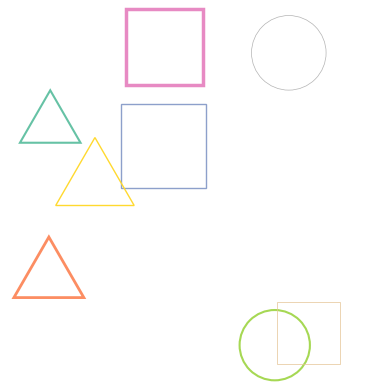[{"shape": "triangle", "thickness": 1.5, "radius": 0.45, "center": [0.13, 0.675]}, {"shape": "triangle", "thickness": 2, "radius": 0.52, "center": [0.127, 0.279]}, {"shape": "square", "thickness": 1, "radius": 0.55, "center": [0.425, 0.62]}, {"shape": "square", "thickness": 2.5, "radius": 0.5, "center": [0.428, 0.878]}, {"shape": "circle", "thickness": 1.5, "radius": 0.46, "center": [0.714, 0.103]}, {"shape": "triangle", "thickness": 1, "radius": 0.59, "center": [0.247, 0.525]}, {"shape": "square", "thickness": 0.5, "radius": 0.4, "center": [0.801, 0.134]}, {"shape": "circle", "thickness": 0.5, "radius": 0.48, "center": [0.75, 0.863]}]